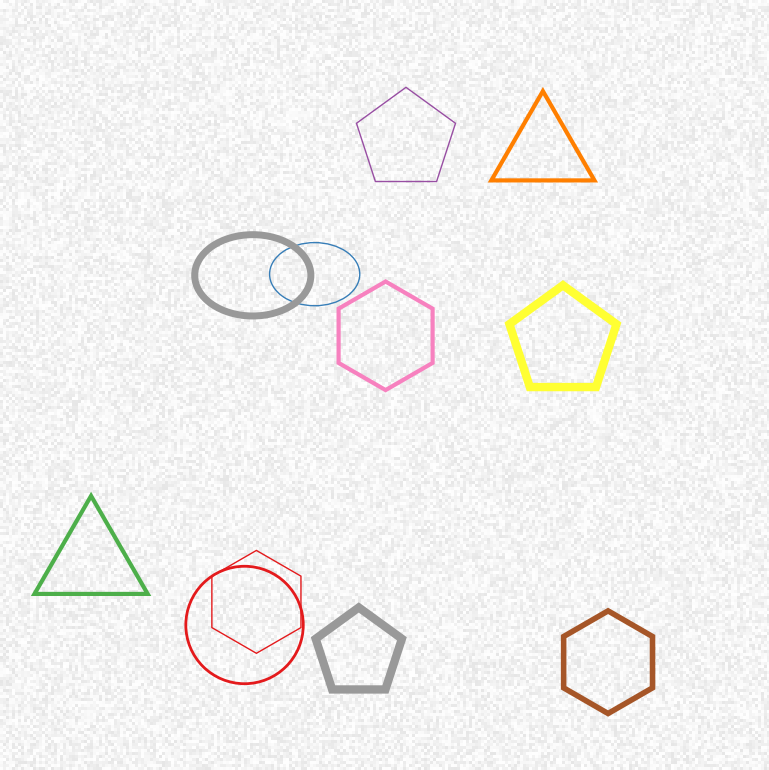[{"shape": "hexagon", "thickness": 0.5, "radius": 0.33, "center": [0.333, 0.218]}, {"shape": "circle", "thickness": 1, "radius": 0.38, "center": [0.318, 0.188]}, {"shape": "oval", "thickness": 0.5, "radius": 0.29, "center": [0.409, 0.644]}, {"shape": "triangle", "thickness": 1.5, "radius": 0.42, "center": [0.118, 0.271]}, {"shape": "pentagon", "thickness": 0.5, "radius": 0.34, "center": [0.527, 0.819]}, {"shape": "triangle", "thickness": 1.5, "radius": 0.39, "center": [0.705, 0.804]}, {"shape": "pentagon", "thickness": 3, "radius": 0.37, "center": [0.731, 0.556]}, {"shape": "hexagon", "thickness": 2, "radius": 0.33, "center": [0.79, 0.14]}, {"shape": "hexagon", "thickness": 1.5, "radius": 0.35, "center": [0.501, 0.564]}, {"shape": "pentagon", "thickness": 3, "radius": 0.29, "center": [0.466, 0.152]}, {"shape": "oval", "thickness": 2.5, "radius": 0.38, "center": [0.328, 0.642]}]